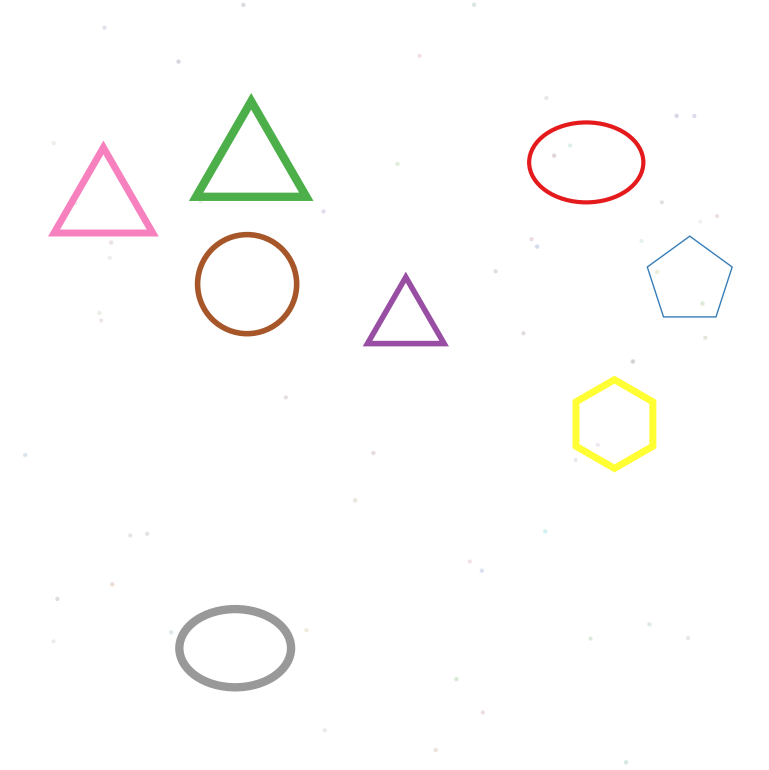[{"shape": "oval", "thickness": 1.5, "radius": 0.37, "center": [0.761, 0.789]}, {"shape": "pentagon", "thickness": 0.5, "radius": 0.29, "center": [0.896, 0.635]}, {"shape": "triangle", "thickness": 3, "radius": 0.41, "center": [0.326, 0.786]}, {"shape": "triangle", "thickness": 2, "radius": 0.29, "center": [0.527, 0.583]}, {"shape": "hexagon", "thickness": 2.5, "radius": 0.29, "center": [0.798, 0.449]}, {"shape": "circle", "thickness": 2, "radius": 0.32, "center": [0.321, 0.631]}, {"shape": "triangle", "thickness": 2.5, "radius": 0.37, "center": [0.134, 0.734]}, {"shape": "oval", "thickness": 3, "radius": 0.36, "center": [0.305, 0.158]}]